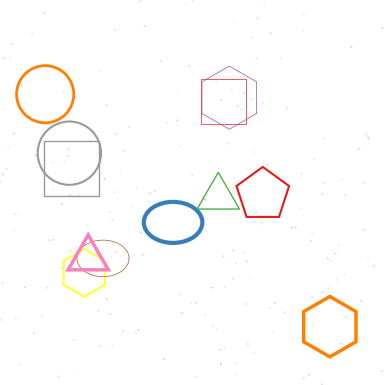[{"shape": "pentagon", "thickness": 1.5, "radius": 0.36, "center": [0.683, 0.495]}, {"shape": "square", "thickness": 0.5, "radius": 0.3, "center": [0.58, 0.736]}, {"shape": "oval", "thickness": 3, "radius": 0.38, "center": [0.45, 0.422]}, {"shape": "triangle", "thickness": 1, "radius": 0.32, "center": [0.567, 0.489]}, {"shape": "hexagon", "thickness": 0.5, "radius": 0.41, "center": [0.596, 0.746]}, {"shape": "hexagon", "thickness": 2.5, "radius": 0.39, "center": [0.857, 0.152]}, {"shape": "circle", "thickness": 2, "radius": 0.37, "center": [0.117, 0.755]}, {"shape": "hexagon", "thickness": 1.5, "radius": 0.31, "center": [0.219, 0.291]}, {"shape": "oval", "thickness": 0.5, "radius": 0.34, "center": [0.268, 0.329]}, {"shape": "triangle", "thickness": 2.5, "radius": 0.3, "center": [0.229, 0.329]}, {"shape": "circle", "thickness": 1.5, "radius": 0.41, "center": [0.18, 0.602]}, {"shape": "square", "thickness": 1, "radius": 0.36, "center": [0.185, 0.562]}]